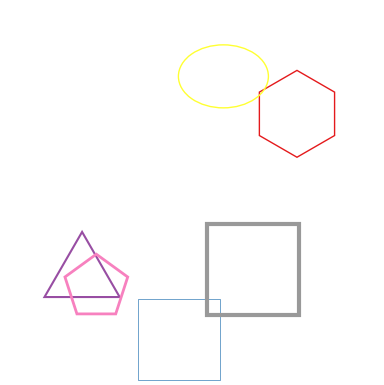[{"shape": "hexagon", "thickness": 1, "radius": 0.56, "center": [0.771, 0.704]}, {"shape": "square", "thickness": 0.5, "radius": 0.53, "center": [0.465, 0.118]}, {"shape": "triangle", "thickness": 1.5, "radius": 0.56, "center": [0.213, 0.285]}, {"shape": "oval", "thickness": 1, "radius": 0.58, "center": [0.58, 0.802]}, {"shape": "pentagon", "thickness": 2, "radius": 0.43, "center": [0.25, 0.254]}, {"shape": "square", "thickness": 3, "radius": 0.6, "center": [0.656, 0.3]}]